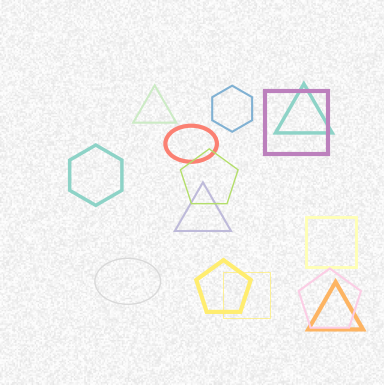[{"shape": "hexagon", "thickness": 2.5, "radius": 0.39, "center": [0.249, 0.545]}, {"shape": "triangle", "thickness": 2.5, "radius": 0.43, "center": [0.789, 0.697]}, {"shape": "square", "thickness": 2, "radius": 0.33, "center": [0.86, 0.372]}, {"shape": "triangle", "thickness": 1.5, "radius": 0.42, "center": [0.527, 0.442]}, {"shape": "oval", "thickness": 3, "radius": 0.33, "center": [0.496, 0.627]}, {"shape": "hexagon", "thickness": 1.5, "radius": 0.3, "center": [0.603, 0.718]}, {"shape": "triangle", "thickness": 3, "radius": 0.41, "center": [0.872, 0.185]}, {"shape": "pentagon", "thickness": 1, "radius": 0.39, "center": [0.544, 0.535]}, {"shape": "pentagon", "thickness": 1.5, "radius": 0.43, "center": [0.857, 0.218]}, {"shape": "oval", "thickness": 1, "radius": 0.43, "center": [0.332, 0.269]}, {"shape": "square", "thickness": 3, "radius": 0.41, "center": [0.771, 0.683]}, {"shape": "triangle", "thickness": 1.5, "radius": 0.32, "center": [0.402, 0.714]}, {"shape": "pentagon", "thickness": 3, "radius": 0.37, "center": [0.581, 0.25]}, {"shape": "square", "thickness": 0.5, "radius": 0.3, "center": [0.64, 0.234]}]